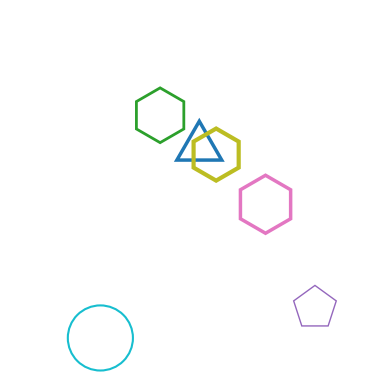[{"shape": "triangle", "thickness": 2.5, "radius": 0.34, "center": [0.518, 0.618]}, {"shape": "hexagon", "thickness": 2, "radius": 0.36, "center": [0.416, 0.701]}, {"shape": "pentagon", "thickness": 1, "radius": 0.29, "center": [0.818, 0.2]}, {"shape": "hexagon", "thickness": 2.5, "radius": 0.38, "center": [0.69, 0.469]}, {"shape": "hexagon", "thickness": 3, "radius": 0.34, "center": [0.561, 0.598]}, {"shape": "circle", "thickness": 1.5, "radius": 0.42, "center": [0.261, 0.122]}]